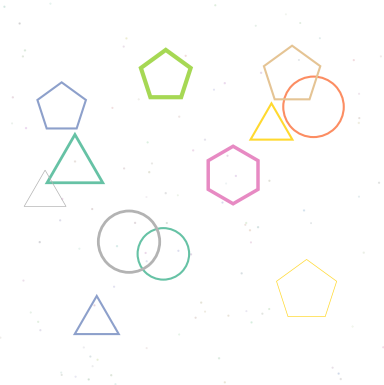[{"shape": "triangle", "thickness": 2, "radius": 0.42, "center": [0.195, 0.567]}, {"shape": "circle", "thickness": 1.5, "radius": 0.33, "center": [0.424, 0.341]}, {"shape": "circle", "thickness": 1.5, "radius": 0.39, "center": [0.814, 0.723]}, {"shape": "triangle", "thickness": 1.5, "radius": 0.33, "center": [0.251, 0.165]}, {"shape": "pentagon", "thickness": 1.5, "radius": 0.33, "center": [0.16, 0.72]}, {"shape": "hexagon", "thickness": 2.5, "radius": 0.37, "center": [0.605, 0.545]}, {"shape": "pentagon", "thickness": 3, "radius": 0.34, "center": [0.431, 0.802]}, {"shape": "triangle", "thickness": 1.5, "radius": 0.31, "center": [0.705, 0.669]}, {"shape": "pentagon", "thickness": 0.5, "radius": 0.41, "center": [0.796, 0.244]}, {"shape": "pentagon", "thickness": 1.5, "radius": 0.39, "center": [0.759, 0.804]}, {"shape": "triangle", "thickness": 0.5, "radius": 0.31, "center": [0.117, 0.495]}, {"shape": "circle", "thickness": 2, "radius": 0.4, "center": [0.335, 0.372]}]